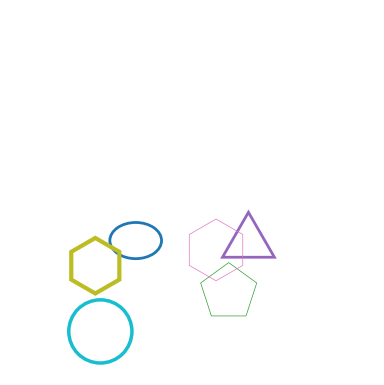[{"shape": "oval", "thickness": 2, "radius": 0.34, "center": [0.352, 0.375]}, {"shape": "pentagon", "thickness": 0.5, "radius": 0.38, "center": [0.594, 0.241]}, {"shape": "triangle", "thickness": 2, "radius": 0.39, "center": [0.645, 0.371]}, {"shape": "hexagon", "thickness": 0.5, "radius": 0.4, "center": [0.561, 0.351]}, {"shape": "hexagon", "thickness": 3, "radius": 0.36, "center": [0.248, 0.31]}, {"shape": "circle", "thickness": 2.5, "radius": 0.41, "center": [0.261, 0.139]}]